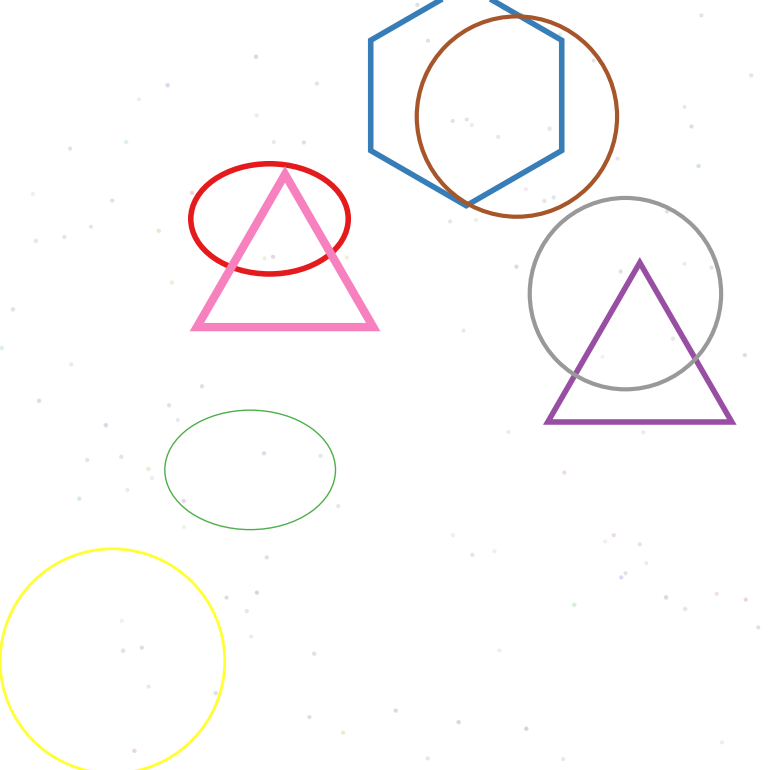[{"shape": "oval", "thickness": 2, "radius": 0.51, "center": [0.35, 0.716]}, {"shape": "hexagon", "thickness": 2, "radius": 0.72, "center": [0.605, 0.876]}, {"shape": "oval", "thickness": 0.5, "radius": 0.55, "center": [0.325, 0.39]}, {"shape": "triangle", "thickness": 2, "radius": 0.69, "center": [0.831, 0.521]}, {"shape": "circle", "thickness": 1, "radius": 0.73, "center": [0.146, 0.141]}, {"shape": "circle", "thickness": 1.5, "radius": 0.65, "center": [0.671, 0.849]}, {"shape": "triangle", "thickness": 3, "radius": 0.66, "center": [0.37, 0.641]}, {"shape": "circle", "thickness": 1.5, "radius": 0.62, "center": [0.812, 0.619]}]